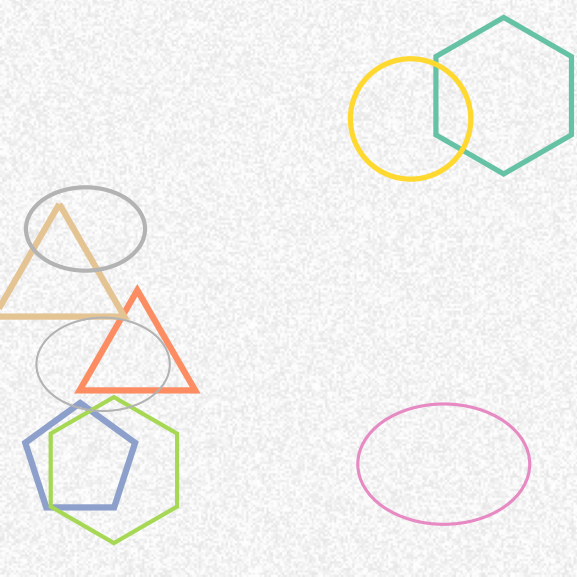[{"shape": "hexagon", "thickness": 2.5, "radius": 0.68, "center": [0.872, 0.833]}, {"shape": "triangle", "thickness": 3, "radius": 0.58, "center": [0.238, 0.381]}, {"shape": "pentagon", "thickness": 3, "radius": 0.5, "center": [0.139, 0.201]}, {"shape": "oval", "thickness": 1.5, "radius": 0.74, "center": [0.768, 0.195]}, {"shape": "hexagon", "thickness": 2, "radius": 0.63, "center": [0.197, 0.185]}, {"shape": "circle", "thickness": 2.5, "radius": 0.52, "center": [0.711, 0.793]}, {"shape": "triangle", "thickness": 3, "radius": 0.65, "center": [0.103, 0.516]}, {"shape": "oval", "thickness": 1, "radius": 0.58, "center": [0.179, 0.368]}, {"shape": "oval", "thickness": 2, "radius": 0.52, "center": [0.148, 0.603]}]